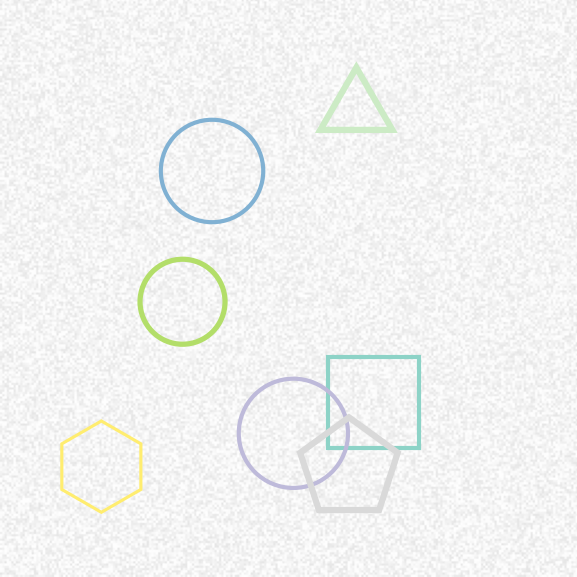[{"shape": "square", "thickness": 2, "radius": 0.39, "center": [0.647, 0.302]}, {"shape": "circle", "thickness": 2, "radius": 0.47, "center": [0.508, 0.249]}, {"shape": "circle", "thickness": 2, "radius": 0.44, "center": [0.367, 0.703]}, {"shape": "circle", "thickness": 2.5, "radius": 0.37, "center": [0.316, 0.477]}, {"shape": "pentagon", "thickness": 3, "radius": 0.44, "center": [0.604, 0.188]}, {"shape": "triangle", "thickness": 3, "radius": 0.36, "center": [0.617, 0.81]}, {"shape": "hexagon", "thickness": 1.5, "radius": 0.4, "center": [0.175, 0.191]}]